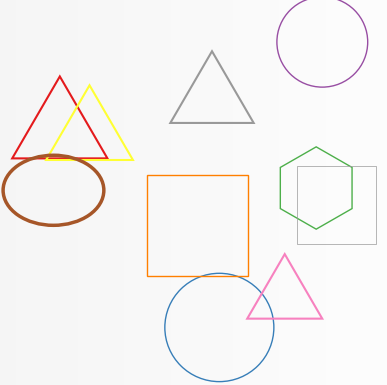[{"shape": "triangle", "thickness": 1.5, "radius": 0.71, "center": [0.154, 0.66]}, {"shape": "circle", "thickness": 1, "radius": 0.7, "center": [0.566, 0.149]}, {"shape": "hexagon", "thickness": 1, "radius": 0.53, "center": [0.816, 0.512]}, {"shape": "circle", "thickness": 1, "radius": 0.59, "center": [0.832, 0.891]}, {"shape": "square", "thickness": 1, "radius": 0.65, "center": [0.509, 0.415]}, {"shape": "triangle", "thickness": 1.5, "radius": 0.65, "center": [0.231, 0.649]}, {"shape": "oval", "thickness": 2.5, "radius": 0.65, "center": [0.138, 0.506]}, {"shape": "triangle", "thickness": 1.5, "radius": 0.56, "center": [0.735, 0.228]}, {"shape": "triangle", "thickness": 1.5, "radius": 0.62, "center": [0.547, 0.743]}, {"shape": "square", "thickness": 0.5, "radius": 0.51, "center": [0.868, 0.467]}]